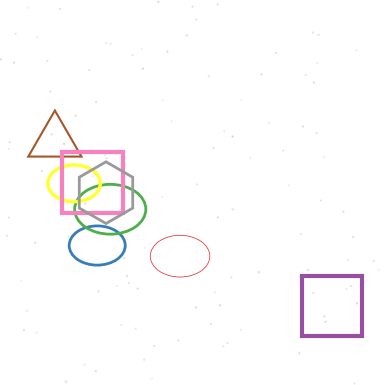[{"shape": "oval", "thickness": 0.5, "radius": 0.39, "center": [0.468, 0.335]}, {"shape": "oval", "thickness": 2, "radius": 0.36, "center": [0.253, 0.362]}, {"shape": "oval", "thickness": 2, "radius": 0.46, "center": [0.286, 0.457]}, {"shape": "square", "thickness": 3, "radius": 0.39, "center": [0.863, 0.206]}, {"shape": "oval", "thickness": 2.5, "radius": 0.34, "center": [0.192, 0.524]}, {"shape": "triangle", "thickness": 1.5, "radius": 0.4, "center": [0.143, 0.633]}, {"shape": "square", "thickness": 3, "radius": 0.39, "center": [0.24, 0.527]}, {"shape": "hexagon", "thickness": 2, "radius": 0.4, "center": [0.275, 0.5]}]